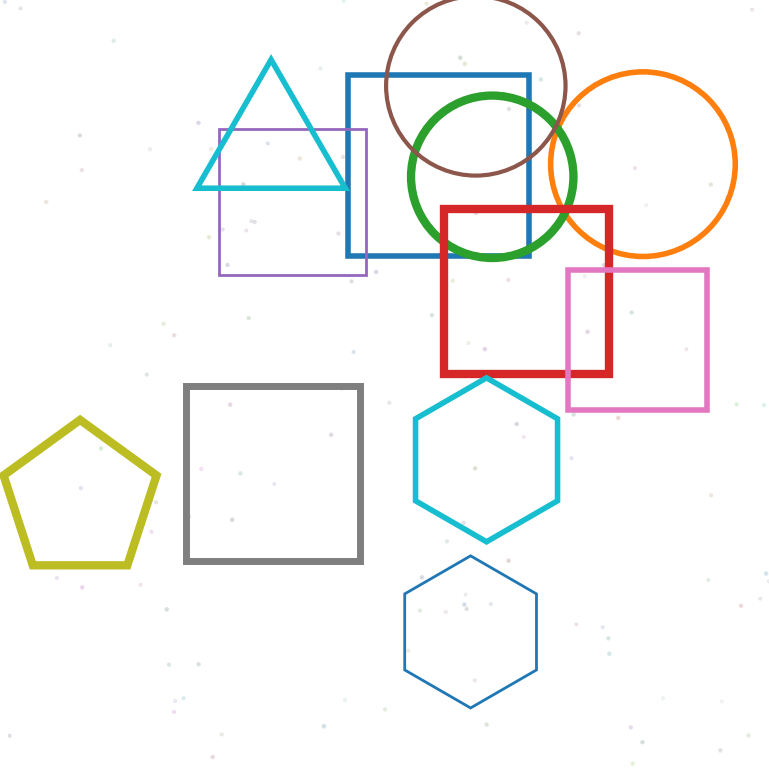[{"shape": "hexagon", "thickness": 1, "radius": 0.49, "center": [0.611, 0.179]}, {"shape": "square", "thickness": 2, "radius": 0.59, "center": [0.57, 0.785]}, {"shape": "circle", "thickness": 2, "radius": 0.6, "center": [0.835, 0.787]}, {"shape": "circle", "thickness": 3, "radius": 0.53, "center": [0.639, 0.77]}, {"shape": "square", "thickness": 3, "radius": 0.54, "center": [0.684, 0.621]}, {"shape": "square", "thickness": 1, "radius": 0.48, "center": [0.38, 0.738]}, {"shape": "circle", "thickness": 1.5, "radius": 0.58, "center": [0.618, 0.888]}, {"shape": "square", "thickness": 2, "radius": 0.45, "center": [0.828, 0.559]}, {"shape": "square", "thickness": 2.5, "radius": 0.57, "center": [0.355, 0.385]}, {"shape": "pentagon", "thickness": 3, "radius": 0.52, "center": [0.104, 0.35]}, {"shape": "triangle", "thickness": 2, "radius": 0.56, "center": [0.352, 0.811]}, {"shape": "hexagon", "thickness": 2, "radius": 0.53, "center": [0.632, 0.403]}]